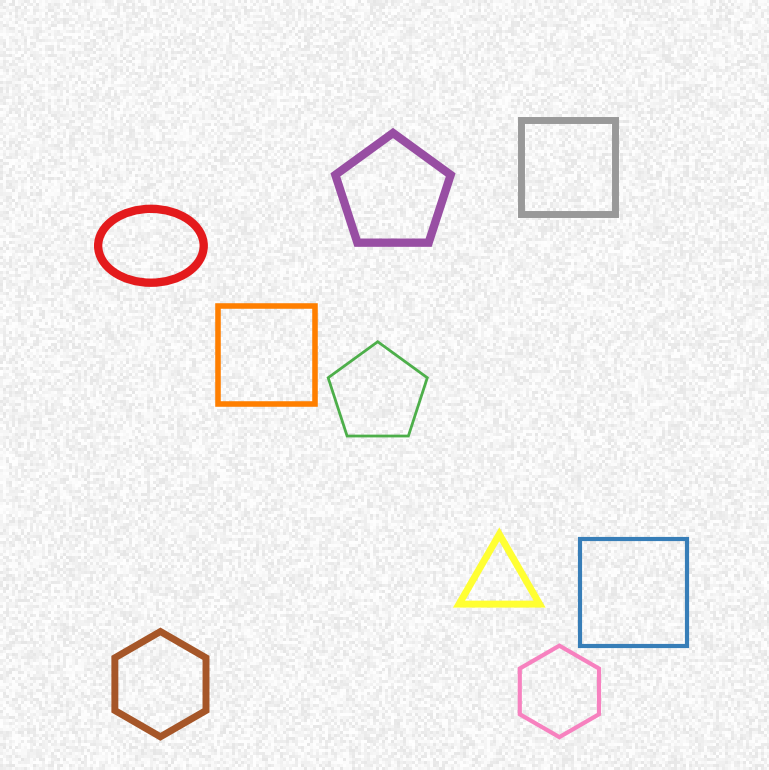[{"shape": "oval", "thickness": 3, "radius": 0.34, "center": [0.196, 0.681]}, {"shape": "square", "thickness": 1.5, "radius": 0.35, "center": [0.823, 0.231]}, {"shape": "pentagon", "thickness": 1, "radius": 0.34, "center": [0.491, 0.489]}, {"shape": "pentagon", "thickness": 3, "radius": 0.39, "center": [0.51, 0.749]}, {"shape": "square", "thickness": 2, "radius": 0.32, "center": [0.346, 0.539]}, {"shape": "triangle", "thickness": 2.5, "radius": 0.3, "center": [0.648, 0.246]}, {"shape": "hexagon", "thickness": 2.5, "radius": 0.34, "center": [0.208, 0.111]}, {"shape": "hexagon", "thickness": 1.5, "radius": 0.3, "center": [0.726, 0.102]}, {"shape": "square", "thickness": 2.5, "radius": 0.31, "center": [0.737, 0.783]}]